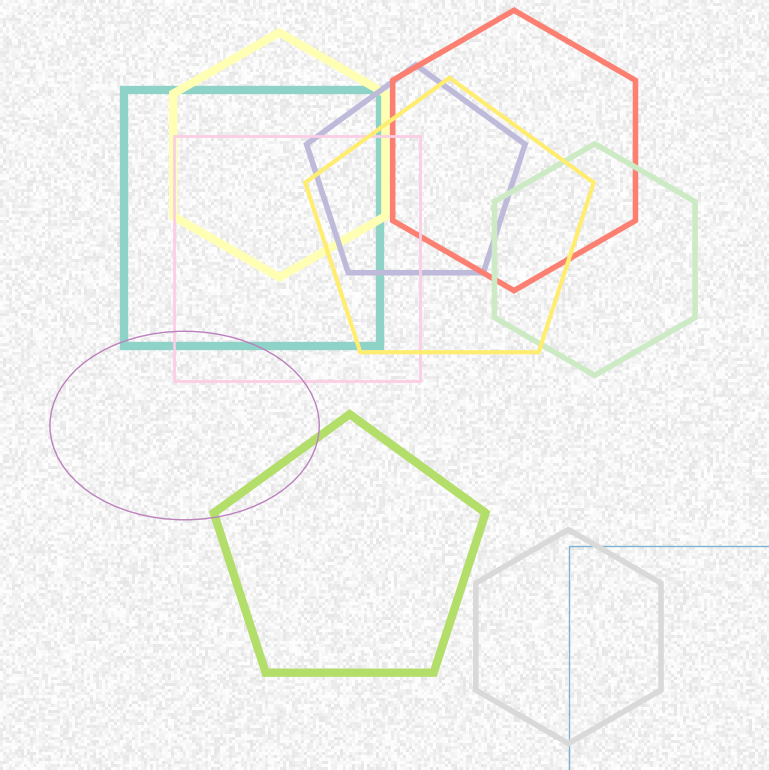[{"shape": "square", "thickness": 3, "radius": 0.83, "center": [0.327, 0.717]}, {"shape": "hexagon", "thickness": 3, "radius": 0.8, "center": [0.363, 0.799]}, {"shape": "pentagon", "thickness": 2, "radius": 0.75, "center": [0.54, 0.766]}, {"shape": "hexagon", "thickness": 2, "radius": 0.91, "center": [0.668, 0.805]}, {"shape": "square", "thickness": 0.5, "radius": 0.8, "center": [0.899, 0.131]}, {"shape": "pentagon", "thickness": 3, "radius": 0.93, "center": [0.454, 0.277]}, {"shape": "square", "thickness": 1, "radius": 0.8, "center": [0.385, 0.664]}, {"shape": "hexagon", "thickness": 2, "radius": 0.69, "center": [0.738, 0.173]}, {"shape": "oval", "thickness": 0.5, "radius": 0.87, "center": [0.24, 0.447]}, {"shape": "hexagon", "thickness": 2, "radius": 0.75, "center": [0.772, 0.663]}, {"shape": "pentagon", "thickness": 1.5, "radius": 0.99, "center": [0.584, 0.702]}]